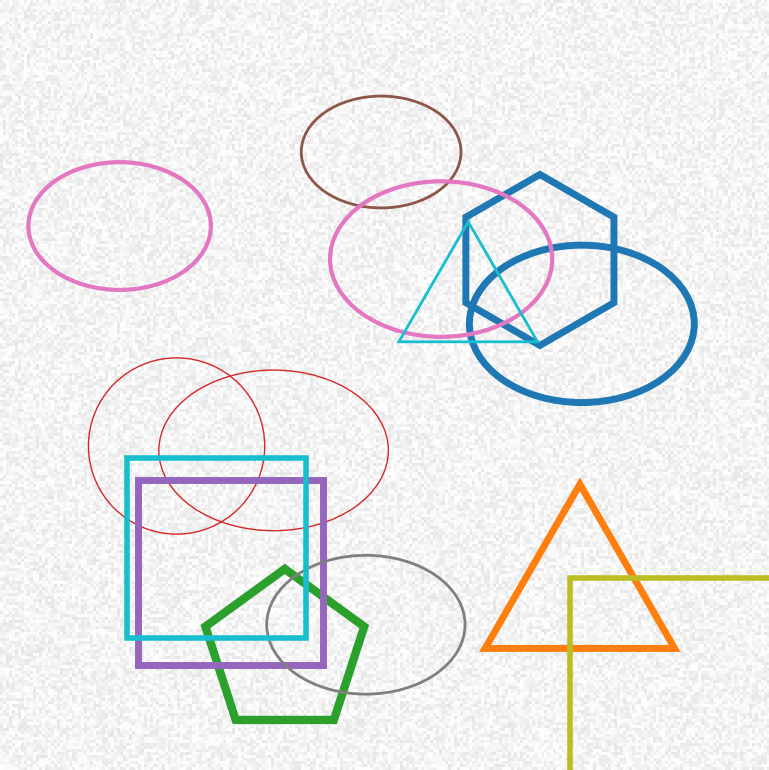[{"shape": "hexagon", "thickness": 2.5, "radius": 0.56, "center": [0.701, 0.662]}, {"shape": "oval", "thickness": 2.5, "radius": 0.73, "center": [0.756, 0.579]}, {"shape": "triangle", "thickness": 2.5, "radius": 0.71, "center": [0.753, 0.229]}, {"shape": "pentagon", "thickness": 3, "radius": 0.54, "center": [0.37, 0.153]}, {"shape": "oval", "thickness": 0.5, "radius": 0.75, "center": [0.355, 0.415]}, {"shape": "circle", "thickness": 0.5, "radius": 0.57, "center": [0.229, 0.421]}, {"shape": "square", "thickness": 2.5, "radius": 0.6, "center": [0.3, 0.257]}, {"shape": "oval", "thickness": 1, "radius": 0.52, "center": [0.495, 0.803]}, {"shape": "oval", "thickness": 1.5, "radius": 0.72, "center": [0.573, 0.664]}, {"shape": "oval", "thickness": 1.5, "radius": 0.59, "center": [0.155, 0.706]}, {"shape": "oval", "thickness": 1, "radius": 0.64, "center": [0.475, 0.189]}, {"shape": "square", "thickness": 2, "radius": 0.65, "center": [0.87, 0.119]}, {"shape": "square", "thickness": 2, "radius": 0.58, "center": [0.281, 0.288]}, {"shape": "triangle", "thickness": 1, "radius": 0.52, "center": [0.608, 0.608]}]